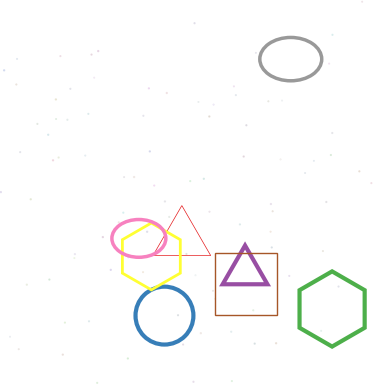[{"shape": "triangle", "thickness": 0.5, "radius": 0.43, "center": [0.472, 0.38]}, {"shape": "circle", "thickness": 3, "radius": 0.38, "center": [0.427, 0.18]}, {"shape": "hexagon", "thickness": 3, "radius": 0.49, "center": [0.863, 0.197]}, {"shape": "triangle", "thickness": 3, "radius": 0.34, "center": [0.637, 0.295]}, {"shape": "hexagon", "thickness": 2, "radius": 0.43, "center": [0.393, 0.334]}, {"shape": "square", "thickness": 1, "radius": 0.4, "center": [0.639, 0.262]}, {"shape": "oval", "thickness": 2.5, "radius": 0.35, "center": [0.361, 0.381]}, {"shape": "oval", "thickness": 2.5, "radius": 0.4, "center": [0.755, 0.846]}]